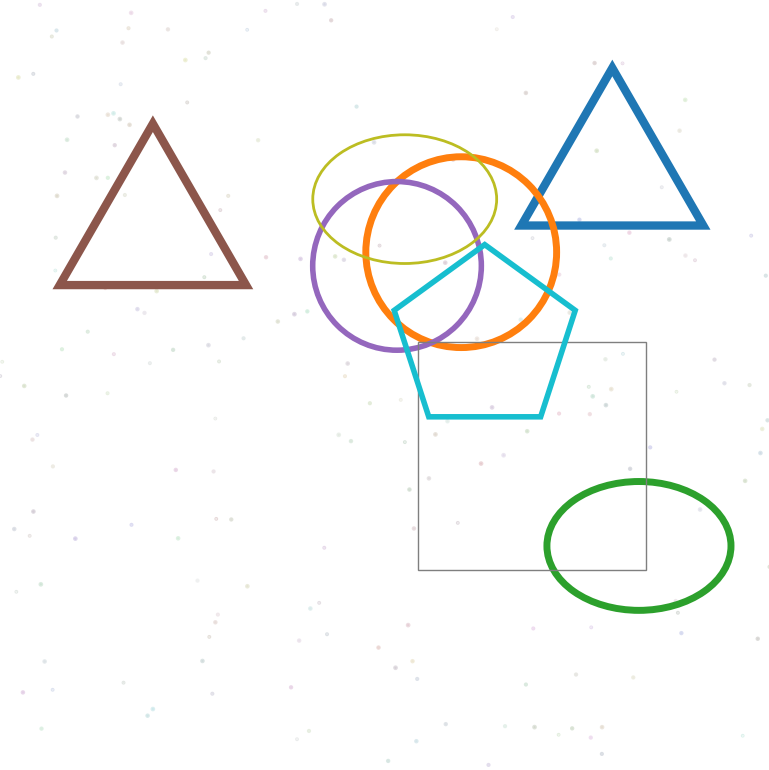[{"shape": "triangle", "thickness": 3, "radius": 0.68, "center": [0.795, 0.775]}, {"shape": "circle", "thickness": 2.5, "radius": 0.62, "center": [0.599, 0.673]}, {"shape": "oval", "thickness": 2.5, "radius": 0.6, "center": [0.83, 0.291]}, {"shape": "circle", "thickness": 2, "radius": 0.55, "center": [0.516, 0.655]}, {"shape": "triangle", "thickness": 3, "radius": 0.7, "center": [0.199, 0.7]}, {"shape": "square", "thickness": 0.5, "radius": 0.74, "center": [0.691, 0.407]}, {"shape": "oval", "thickness": 1, "radius": 0.6, "center": [0.526, 0.741]}, {"shape": "pentagon", "thickness": 2, "radius": 0.62, "center": [0.629, 0.559]}]